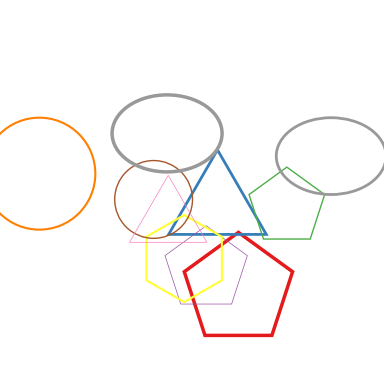[{"shape": "pentagon", "thickness": 2.5, "radius": 0.74, "center": [0.619, 0.249]}, {"shape": "triangle", "thickness": 2, "radius": 0.73, "center": [0.565, 0.464]}, {"shape": "pentagon", "thickness": 1, "radius": 0.52, "center": [0.745, 0.463]}, {"shape": "pentagon", "thickness": 0.5, "radius": 0.56, "center": [0.536, 0.301]}, {"shape": "circle", "thickness": 1.5, "radius": 0.73, "center": [0.102, 0.549]}, {"shape": "hexagon", "thickness": 1.5, "radius": 0.57, "center": [0.478, 0.329]}, {"shape": "circle", "thickness": 1, "radius": 0.51, "center": [0.399, 0.482]}, {"shape": "triangle", "thickness": 0.5, "radius": 0.58, "center": [0.437, 0.429]}, {"shape": "oval", "thickness": 2.5, "radius": 0.71, "center": [0.434, 0.654]}, {"shape": "oval", "thickness": 2, "radius": 0.71, "center": [0.86, 0.594]}]